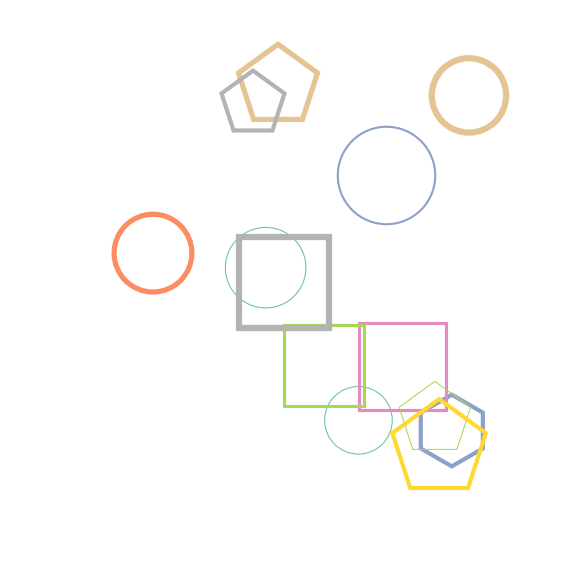[{"shape": "circle", "thickness": 0.5, "radius": 0.29, "center": [0.621, 0.271]}, {"shape": "circle", "thickness": 0.5, "radius": 0.35, "center": [0.46, 0.536]}, {"shape": "circle", "thickness": 2.5, "radius": 0.34, "center": [0.265, 0.561]}, {"shape": "hexagon", "thickness": 2, "radius": 0.31, "center": [0.782, 0.254]}, {"shape": "circle", "thickness": 1, "radius": 0.42, "center": [0.669, 0.695]}, {"shape": "square", "thickness": 1.5, "radius": 0.38, "center": [0.697, 0.364]}, {"shape": "square", "thickness": 1.5, "radius": 0.35, "center": [0.561, 0.366]}, {"shape": "pentagon", "thickness": 0.5, "radius": 0.33, "center": [0.753, 0.274]}, {"shape": "pentagon", "thickness": 2, "radius": 0.43, "center": [0.76, 0.223]}, {"shape": "circle", "thickness": 3, "radius": 0.32, "center": [0.812, 0.834]}, {"shape": "pentagon", "thickness": 2.5, "radius": 0.36, "center": [0.481, 0.851]}, {"shape": "square", "thickness": 3, "radius": 0.39, "center": [0.492, 0.51]}, {"shape": "pentagon", "thickness": 2, "radius": 0.29, "center": [0.438, 0.82]}]